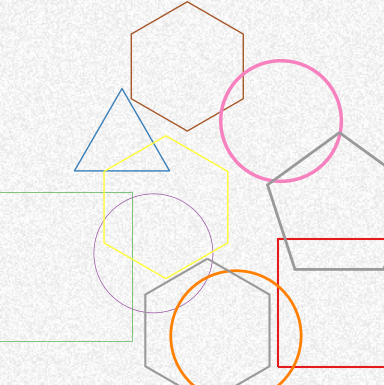[{"shape": "square", "thickness": 1.5, "radius": 0.83, "center": [0.888, 0.213]}, {"shape": "triangle", "thickness": 1, "radius": 0.71, "center": [0.317, 0.627]}, {"shape": "square", "thickness": 0.5, "radius": 0.97, "center": [0.15, 0.307]}, {"shape": "circle", "thickness": 0.5, "radius": 0.77, "center": [0.398, 0.342]}, {"shape": "circle", "thickness": 2, "radius": 0.85, "center": [0.613, 0.127]}, {"shape": "hexagon", "thickness": 1, "radius": 0.93, "center": [0.431, 0.462]}, {"shape": "hexagon", "thickness": 1, "radius": 0.84, "center": [0.486, 0.828]}, {"shape": "circle", "thickness": 2.5, "radius": 0.78, "center": [0.73, 0.686]}, {"shape": "pentagon", "thickness": 2, "radius": 0.98, "center": [0.882, 0.459]}, {"shape": "hexagon", "thickness": 1.5, "radius": 0.93, "center": [0.539, 0.142]}]